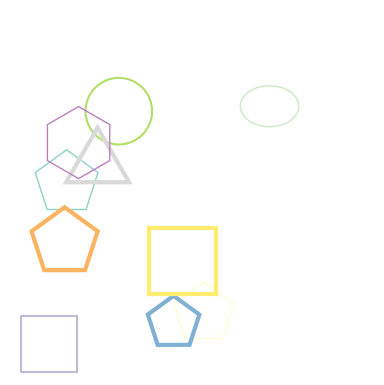[{"shape": "pentagon", "thickness": 1, "radius": 0.43, "center": [0.173, 0.525]}, {"shape": "pentagon", "thickness": 0.5, "radius": 0.41, "center": [0.53, 0.186]}, {"shape": "square", "thickness": 1.5, "radius": 0.36, "center": [0.128, 0.106]}, {"shape": "pentagon", "thickness": 3, "radius": 0.35, "center": [0.451, 0.161]}, {"shape": "pentagon", "thickness": 3, "radius": 0.45, "center": [0.168, 0.371]}, {"shape": "circle", "thickness": 1.5, "radius": 0.43, "center": [0.309, 0.711]}, {"shape": "triangle", "thickness": 3, "radius": 0.47, "center": [0.253, 0.574]}, {"shape": "hexagon", "thickness": 1, "radius": 0.47, "center": [0.204, 0.63]}, {"shape": "oval", "thickness": 1, "radius": 0.38, "center": [0.7, 0.724]}, {"shape": "square", "thickness": 3, "radius": 0.43, "center": [0.474, 0.323]}]